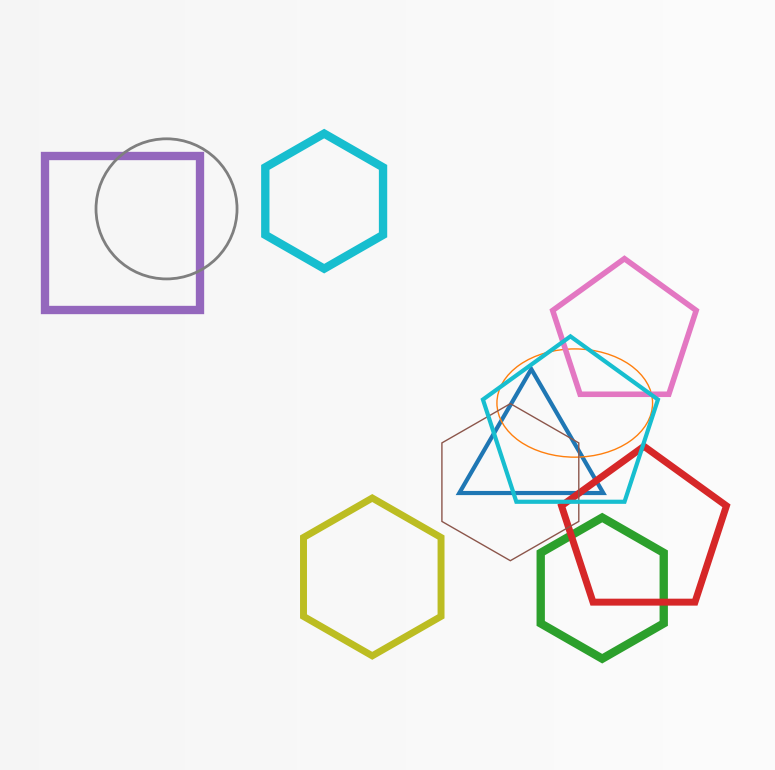[{"shape": "triangle", "thickness": 1.5, "radius": 0.54, "center": [0.686, 0.413]}, {"shape": "oval", "thickness": 0.5, "radius": 0.5, "center": [0.742, 0.477]}, {"shape": "hexagon", "thickness": 3, "radius": 0.46, "center": [0.777, 0.236]}, {"shape": "pentagon", "thickness": 2.5, "radius": 0.56, "center": [0.831, 0.309]}, {"shape": "square", "thickness": 3, "radius": 0.5, "center": [0.159, 0.697]}, {"shape": "hexagon", "thickness": 0.5, "radius": 0.51, "center": [0.659, 0.374]}, {"shape": "pentagon", "thickness": 2, "radius": 0.49, "center": [0.806, 0.567]}, {"shape": "circle", "thickness": 1, "radius": 0.45, "center": [0.215, 0.729]}, {"shape": "hexagon", "thickness": 2.5, "radius": 0.51, "center": [0.48, 0.251]}, {"shape": "hexagon", "thickness": 3, "radius": 0.44, "center": [0.418, 0.739]}, {"shape": "pentagon", "thickness": 1.5, "radius": 0.59, "center": [0.736, 0.444]}]